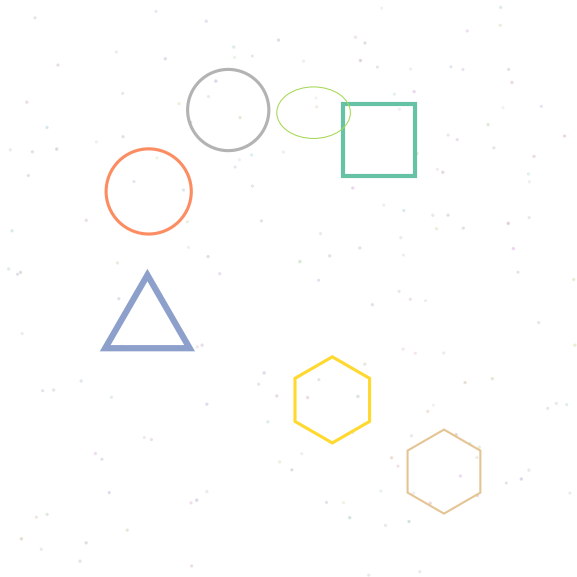[{"shape": "square", "thickness": 2, "radius": 0.31, "center": [0.656, 0.756]}, {"shape": "circle", "thickness": 1.5, "radius": 0.37, "center": [0.257, 0.668]}, {"shape": "triangle", "thickness": 3, "radius": 0.42, "center": [0.255, 0.438]}, {"shape": "oval", "thickness": 0.5, "radius": 0.32, "center": [0.543, 0.804]}, {"shape": "hexagon", "thickness": 1.5, "radius": 0.37, "center": [0.575, 0.307]}, {"shape": "hexagon", "thickness": 1, "radius": 0.36, "center": [0.769, 0.182]}, {"shape": "circle", "thickness": 1.5, "radius": 0.35, "center": [0.395, 0.809]}]